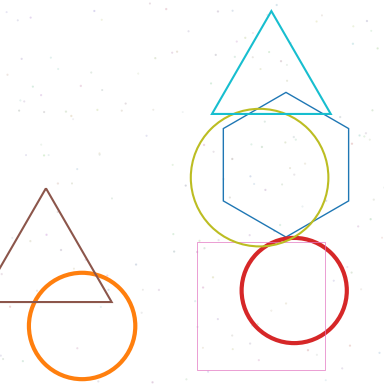[{"shape": "hexagon", "thickness": 1, "radius": 0.94, "center": [0.743, 0.572]}, {"shape": "circle", "thickness": 3, "radius": 0.69, "center": [0.213, 0.153]}, {"shape": "circle", "thickness": 3, "radius": 0.68, "center": [0.764, 0.245]}, {"shape": "triangle", "thickness": 1.5, "radius": 0.99, "center": [0.119, 0.314]}, {"shape": "square", "thickness": 0.5, "radius": 0.83, "center": [0.679, 0.204]}, {"shape": "circle", "thickness": 1.5, "radius": 0.89, "center": [0.674, 0.539]}, {"shape": "triangle", "thickness": 1.5, "radius": 0.89, "center": [0.705, 0.793]}]